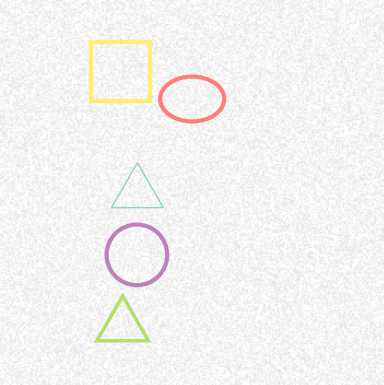[{"shape": "triangle", "thickness": 1, "radius": 0.39, "center": [0.357, 0.5]}, {"shape": "oval", "thickness": 3, "radius": 0.42, "center": [0.499, 0.743]}, {"shape": "triangle", "thickness": 2.5, "radius": 0.39, "center": [0.319, 0.154]}, {"shape": "circle", "thickness": 3, "radius": 0.39, "center": [0.356, 0.338]}, {"shape": "square", "thickness": 3, "radius": 0.38, "center": [0.313, 0.814]}]